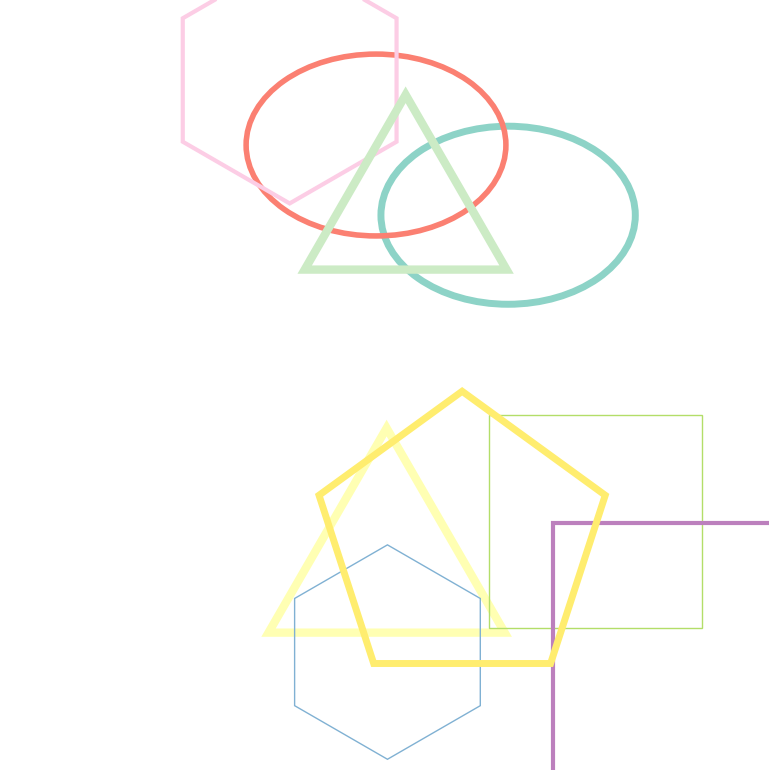[{"shape": "oval", "thickness": 2.5, "radius": 0.83, "center": [0.66, 0.72]}, {"shape": "triangle", "thickness": 3, "radius": 0.89, "center": [0.502, 0.267]}, {"shape": "oval", "thickness": 2, "radius": 0.84, "center": [0.488, 0.812]}, {"shape": "hexagon", "thickness": 0.5, "radius": 0.7, "center": [0.503, 0.153]}, {"shape": "square", "thickness": 0.5, "radius": 0.69, "center": [0.773, 0.323]}, {"shape": "hexagon", "thickness": 1.5, "radius": 0.8, "center": [0.376, 0.896]}, {"shape": "square", "thickness": 1.5, "radius": 0.88, "center": [0.895, 0.145]}, {"shape": "triangle", "thickness": 3, "radius": 0.76, "center": [0.527, 0.726]}, {"shape": "pentagon", "thickness": 2.5, "radius": 0.98, "center": [0.6, 0.296]}]